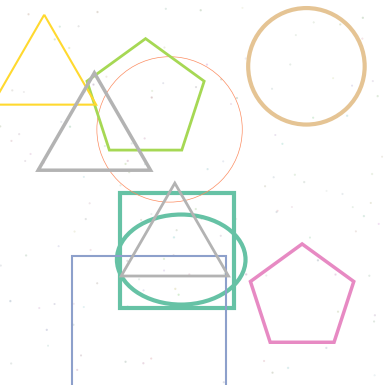[{"shape": "square", "thickness": 3, "radius": 0.74, "center": [0.46, 0.349]}, {"shape": "oval", "thickness": 3, "radius": 0.84, "center": [0.471, 0.326]}, {"shape": "circle", "thickness": 0.5, "radius": 0.94, "center": [0.44, 0.664]}, {"shape": "square", "thickness": 1.5, "radius": 1.0, "center": [0.387, 0.135]}, {"shape": "pentagon", "thickness": 2.5, "radius": 0.71, "center": [0.785, 0.225]}, {"shape": "pentagon", "thickness": 2, "radius": 0.8, "center": [0.378, 0.74]}, {"shape": "triangle", "thickness": 1.5, "radius": 0.78, "center": [0.115, 0.806]}, {"shape": "circle", "thickness": 3, "radius": 0.76, "center": [0.796, 0.828]}, {"shape": "triangle", "thickness": 2.5, "radius": 0.84, "center": [0.245, 0.642]}, {"shape": "triangle", "thickness": 2, "radius": 0.8, "center": [0.454, 0.364]}]